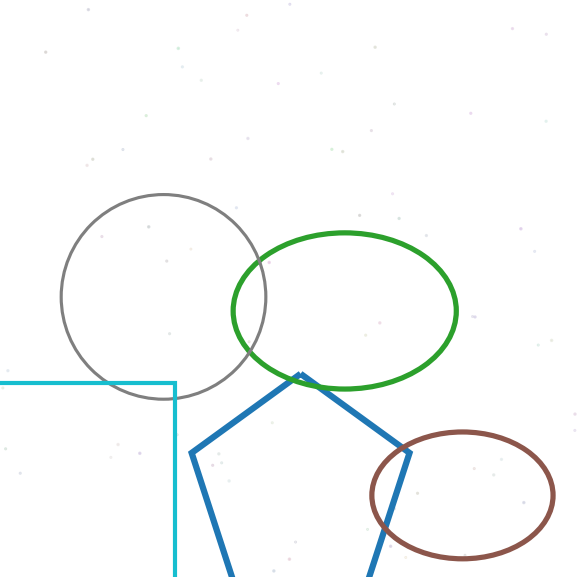[{"shape": "pentagon", "thickness": 3, "radius": 0.99, "center": [0.521, 0.154]}, {"shape": "oval", "thickness": 2.5, "radius": 0.97, "center": [0.597, 0.461]}, {"shape": "oval", "thickness": 2.5, "radius": 0.78, "center": [0.801, 0.141]}, {"shape": "circle", "thickness": 1.5, "radius": 0.89, "center": [0.283, 0.485]}, {"shape": "square", "thickness": 2, "radius": 0.89, "center": [0.125, 0.157]}]